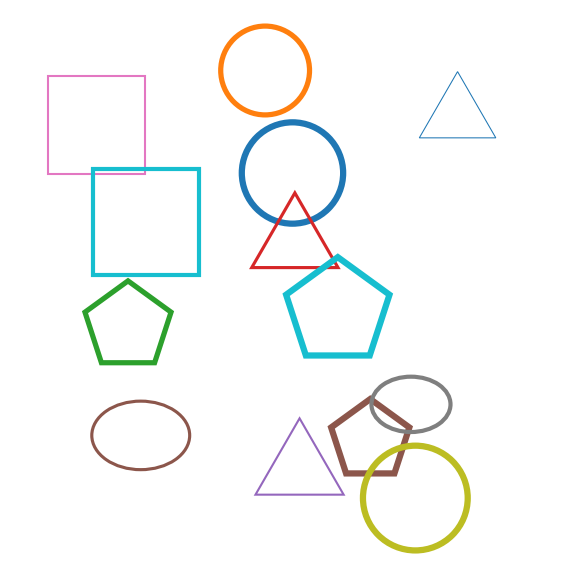[{"shape": "triangle", "thickness": 0.5, "radius": 0.38, "center": [0.792, 0.799]}, {"shape": "circle", "thickness": 3, "radius": 0.44, "center": [0.506, 0.7]}, {"shape": "circle", "thickness": 2.5, "radius": 0.38, "center": [0.459, 0.877]}, {"shape": "pentagon", "thickness": 2.5, "radius": 0.39, "center": [0.222, 0.434]}, {"shape": "triangle", "thickness": 1.5, "radius": 0.43, "center": [0.511, 0.579]}, {"shape": "triangle", "thickness": 1, "radius": 0.44, "center": [0.519, 0.187]}, {"shape": "oval", "thickness": 1.5, "radius": 0.42, "center": [0.244, 0.245]}, {"shape": "pentagon", "thickness": 3, "radius": 0.36, "center": [0.641, 0.237]}, {"shape": "square", "thickness": 1, "radius": 0.42, "center": [0.167, 0.783]}, {"shape": "oval", "thickness": 2, "radius": 0.34, "center": [0.712, 0.299]}, {"shape": "circle", "thickness": 3, "radius": 0.45, "center": [0.719, 0.137]}, {"shape": "square", "thickness": 2, "radius": 0.46, "center": [0.254, 0.614]}, {"shape": "pentagon", "thickness": 3, "radius": 0.47, "center": [0.585, 0.46]}]